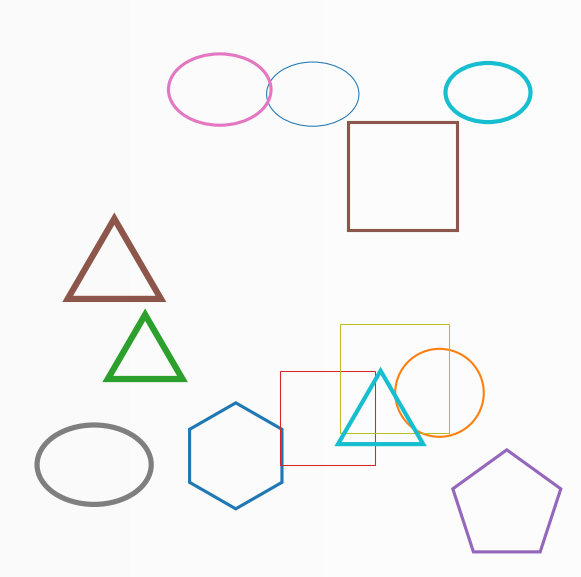[{"shape": "oval", "thickness": 0.5, "radius": 0.4, "center": [0.538, 0.836]}, {"shape": "hexagon", "thickness": 1.5, "radius": 0.46, "center": [0.406, 0.21]}, {"shape": "circle", "thickness": 1, "radius": 0.38, "center": [0.756, 0.319]}, {"shape": "triangle", "thickness": 3, "radius": 0.37, "center": [0.25, 0.38]}, {"shape": "square", "thickness": 0.5, "radius": 0.41, "center": [0.563, 0.275]}, {"shape": "pentagon", "thickness": 1.5, "radius": 0.49, "center": [0.872, 0.123]}, {"shape": "square", "thickness": 1.5, "radius": 0.47, "center": [0.693, 0.694]}, {"shape": "triangle", "thickness": 3, "radius": 0.46, "center": [0.197, 0.528]}, {"shape": "oval", "thickness": 1.5, "radius": 0.44, "center": [0.378, 0.844]}, {"shape": "oval", "thickness": 2.5, "radius": 0.49, "center": [0.162, 0.194]}, {"shape": "square", "thickness": 0.5, "radius": 0.47, "center": [0.678, 0.344]}, {"shape": "oval", "thickness": 2, "radius": 0.37, "center": [0.84, 0.839]}, {"shape": "triangle", "thickness": 2, "radius": 0.42, "center": [0.655, 0.272]}]